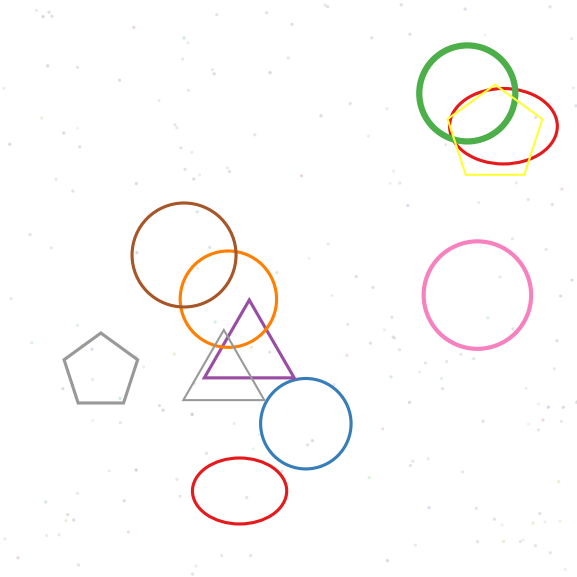[{"shape": "oval", "thickness": 1.5, "radius": 0.41, "center": [0.415, 0.149]}, {"shape": "oval", "thickness": 1.5, "radius": 0.47, "center": [0.872, 0.781]}, {"shape": "circle", "thickness": 1.5, "radius": 0.39, "center": [0.53, 0.265]}, {"shape": "circle", "thickness": 3, "radius": 0.42, "center": [0.809, 0.837]}, {"shape": "triangle", "thickness": 1.5, "radius": 0.45, "center": [0.432, 0.39]}, {"shape": "circle", "thickness": 1.5, "radius": 0.42, "center": [0.395, 0.481]}, {"shape": "pentagon", "thickness": 1, "radius": 0.43, "center": [0.857, 0.766]}, {"shape": "circle", "thickness": 1.5, "radius": 0.45, "center": [0.319, 0.558]}, {"shape": "circle", "thickness": 2, "radius": 0.47, "center": [0.827, 0.488]}, {"shape": "pentagon", "thickness": 1.5, "radius": 0.33, "center": [0.175, 0.356]}, {"shape": "triangle", "thickness": 1, "radius": 0.4, "center": [0.388, 0.347]}]